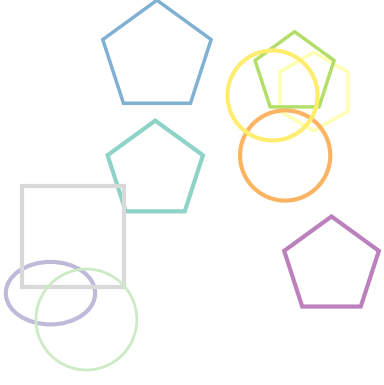[{"shape": "pentagon", "thickness": 3, "radius": 0.65, "center": [0.403, 0.556]}, {"shape": "hexagon", "thickness": 2.5, "radius": 0.51, "center": [0.815, 0.762]}, {"shape": "oval", "thickness": 3, "radius": 0.58, "center": [0.131, 0.239]}, {"shape": "pentagon", "thickness": 2.5, "radius": 0.74, "center": [0.408, 0.851]}, {"shape": "circle", "thickness": 3, "radius": 0.59, "center": [0.741, 0.596]}, {"shape": "pentagon", "thickness": 2.5, "radius": 0.54, "center": [0.765, 0.81]}, {"shape": "square", "thickness": 3, "radius": 0.66, "center": [0.189, 0.386]}, {"shape": "pentagon", "thickness": 3, "radius": 0.65, "center": [0.861, 0.308]}, {"shape": "circle", "thickness": 2, "radius": 0.66, "center": [0.224, 0.17]}, {"shape": "circle", "thickness": 3, "radius": 0.58, "center": [0.708, 0.752]}]